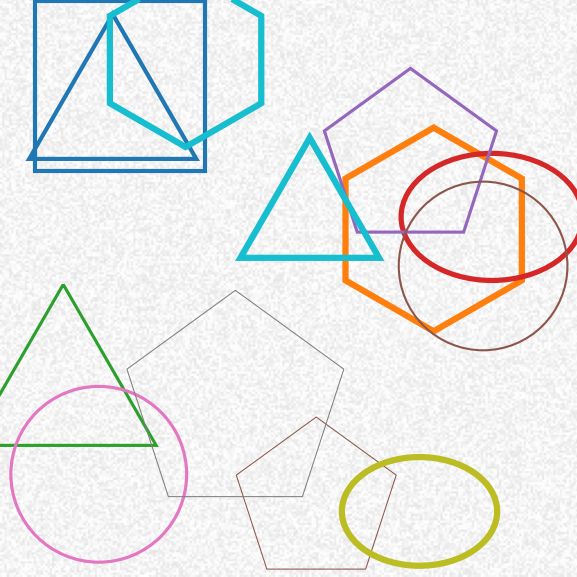[{"shape": "square", "thickness": 2, "radius": 0.74, "center": [0.208, 0.85]}, {"shape": "triangle", "thickness": 2, "radius": 0.84, "center": [0.195, 0.808]}, {"shape": "hexagon", "thickness": 3, "radius": 0.88, "center": [0.751, 0.602]}, {"shape": "triangle", "thickness": 1.5, "radius": 0.93, "center": [0.11, 0.321]}, {"shape": "oval", "thickness": 2.5, "radius": 0.79, "center": [0.852, 0.624]}, {"shape": "pentagon", "thickness": 1.5, "radius": 0.78, "center": [0.711, 0.724]}, {"shape": "circle", "thickness": 1, "radius": 0.73, "center": [0.837, 0.539]}, {"shape": "pentagon", "thickness": 0.5, "radius": 0.73, "center": [0.548, 0.131]}, {"shape": "circle", "thickness": 1.5, "radius": 0.76, "center": [0.171, 0.178]}, {"shape": "pentagon", "thickness": 0.5, "radius": 0.99, "center": [0.408, 0.299]}, {"shape": "oval", "thickness": 3, "radius": 0.67, "center": [0.726, 0.114]}, {"shape": "hexagon", "thickness": 3, "radius": 0.76, "center": [0.321, 0.896]}, {"shape": "triangle", "thickness": 3, "radius": 0.69, "center": [0.536, 0.622]}]